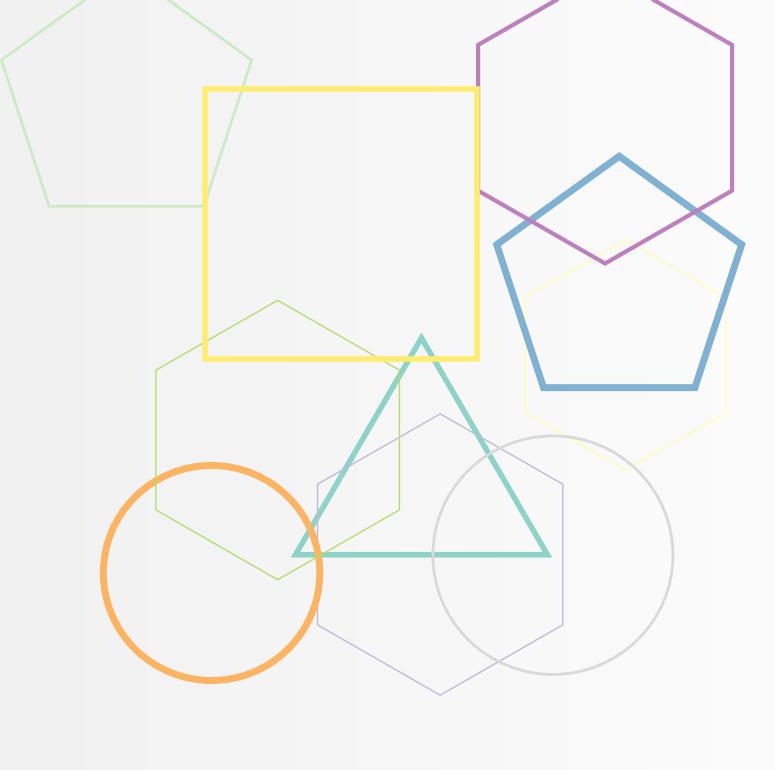[{"shape": "triangle", "thickness": 2, "radius": 0.94, "center": [0.544, 0.373]}, {"shape": "hexagon", "thickness": 0.5, "radius": 0.75, "center": [0.807, 0.539]}, {"shape": "hexagon", "thickness": 0.5, "radius": 0.91, "center": [0.568, 0.28]}, {"shape": "pentagon", "thickness": 2.5, "radius": 0.83, "center": [0.799, 0.631]}, {"shape": "circle", "thickness": 2.5, "radius": 0.7, "center": [0.273, 0.256]}, {"shape": "hexagon", "thickness": 0.5, "radius": 0.91, "center": [0.358, 0.429]}, {"shape": "circle", "thickness": 1, "radius": 0.77, "center": [0.713, 0.279]}, {"shape": "hexagon", "thickness": 1.5, "radius": 0.95, "center": [0.781, 0.847]}, {"shape": "pentagon", "thickness": 1, "radius": 0.85, "center": [0.163, 0.87]}, {"shape": "square", "thickness": 2, "radius": 0.88, "center": [0.44, 0.709]}]